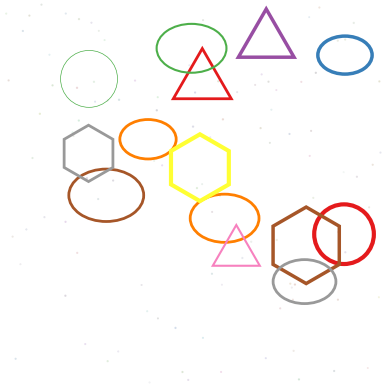[{"shape": "circle", "thickness": 3, "radius": 0.39, "center": [0.894, 0.392]}, {"shape": "triangle", "thickness": 2, "radius": 0.43, "center": [0.525, 0.787]}, {"shape": "oval", "thickness": 2.5, "radius": 0.35, "center": [0.896, 0.857]}, {"shape": "circle", "thickness": 0.5, "radius": 0.37, "center": [0.231, 0.795]}, {"shape": "oval", "thickness": 1.5, "radius": 0.45, "center": [0.498, 0.875]}, {"shape": "triangle", "thickness": 2.5, "radius": 0.42, "center": [0.691, 0.893]}, {"shape": "oval", "thickness": 2, "radius": 0.37, "center": [0.384, 0.638]}, {"shape": "oval", "thickness": 2, "radius": 0.45, "center": [0.583, 0.433]}, {"shape": "hexagon", "thickness": 3, "radius": 0.43, "center": [0.519, 0.564]}, {"shape": "hexagon", "thickness": 2.5, "radius": 0.5, "center": [0.795, 0.363]}, {"shape": "oval", "thickness": 2, "radius": 0.49, "center": [0.276, 0.493]}, {"shape": "triangle", "thickness": 1.5, "radius": 0.35, "center": [0.614, 0.345]}, {"shape": "oval", "thickness": 2, "radius": 0.41, "center": [0.791, 0.269]}, {"shape": "hexagon", "thickness": 2, "radius": 0.37, "center": [0.23, 0.602]}]